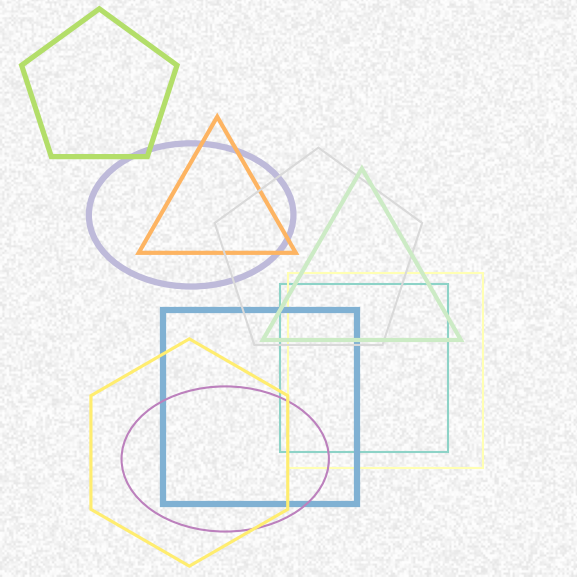[{"shape": "square", "thickness": 1, "radius": 0.73, "center": [0.63, 0.362]}, {"shape": "square", "thickness": 1, "radius": 0.85, "center": [0.668, 0.358]}, {"shape": "oval", "thickness": 3, "radius": 0.89, "center": [0.331, 0.627]}, {"shape": "square", "thickness": 3, "radius": 0.84, "center": [0.45, 0.294]}, {"shape": "triangle", "thickness": 2, "radius": 0.79, "center": [0.376, 0.64]}, {"shape": "pentagon", "thickness": 2.5, "radius": 0.71, "center": [0.172, 0.842]}, {"shape": "pentagon", "thickness": 1, "radius": 0.94, "center": [0.551, 0.555]}, {"shape": "oval", "thickness": 1, "radius": 0.9, "center": [0.39, 0.204]}, {"shape": "triangle", "thickness": 2, "radius": 0.99, "center": [0.627, 0.509]}, {"shape": "hexagon", "thickness": 1.5, "radius": 0.98, "center": [0.328, 0.216]}]